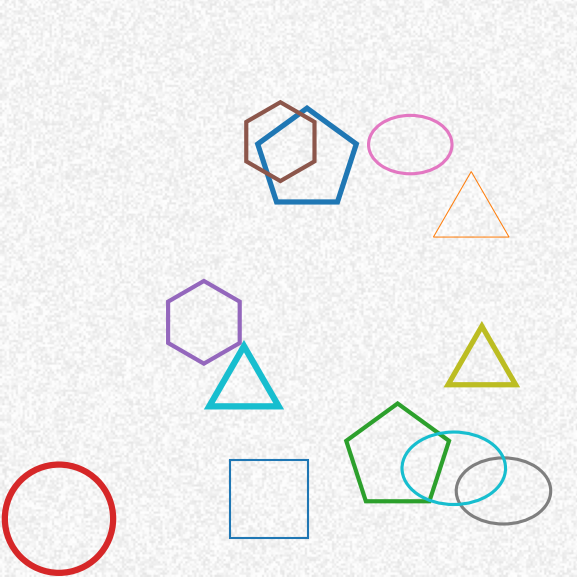[{"shape": "square", "thickness": 1, "radius": 0.34, "center": [0.465, 0.135]}, {"shape": "pentagon", "thickness": 2.5, "radius": 0.45, "center": [0.532, 0.722]}, {"shape": "triangle", "thickness": 0.5, "radius": 0.38, "center": [0.816, 0.626]}, {"shape": "pentagon", "thickness": 2, "radius": 0.47, "center": [0.689, 0.207]}, {"shape": "circle", "thickness": 3, "radius": 0.47, "center": [0.102, 0.101]}, {"shape": "hexagon", "thickness": 2, "radius": 0.36, "center": [0.353, 0.441]}, {"shape": "hexagon", "thickness": 2, "radius": 0.34, "center": [0.486, 0.754]}, {"shape": "oval", "thickness": 1.5, "radius": 0.36, "center": [0.71, 0.749]}, {"shape": "oval", "thickness": 1.5, "radius": 0.41, "center": [0.872, 0.149]}, {"shape": "triangle", "thickness": 2.5, "radius": 0.34, "center": [0.834, 0.367]}, {"shape": "triangle", "thickness": 3, "radius": 0.35, "center": [0.422, 0.33]}, {"shape": "oval", "thickness": 1.5, "radius": 0.45, "center": [0.786, 0.188]}]